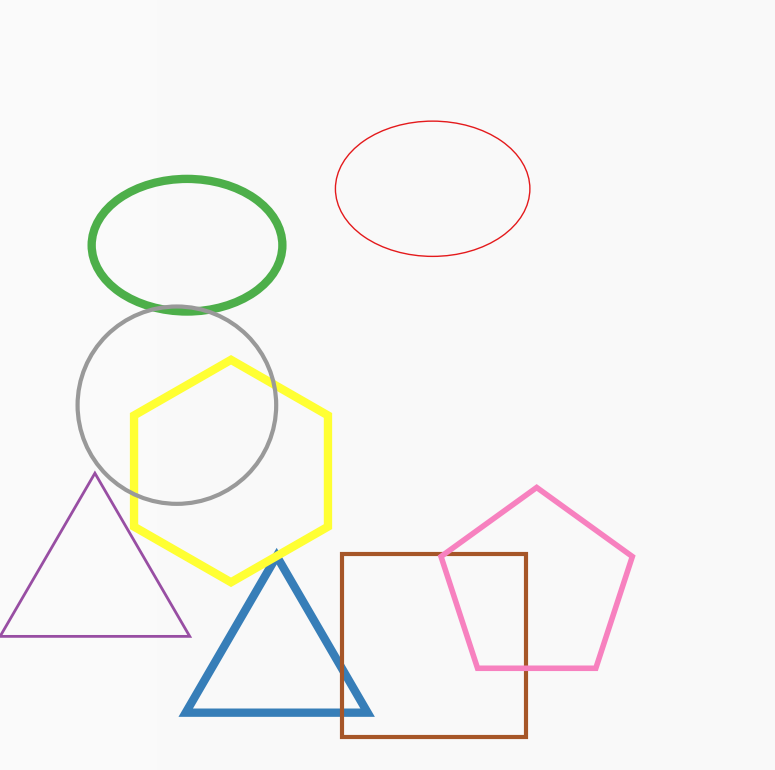[{"shape": "oval", "thickness": 0.5, "radius": 0.63, "center": [0.558, 0.755]}, {"shape": "triangle", "thickness": 3, "radius": 0.68, "center": [0.357, 0.142]}, {"shape": "oval", "thickness": 3, "radius": 0.62, "center": [0.241, 0.682]}, {"shape": "triangle", "thickness": 1, "radius": 0.71, "center": [0.122, 0.244]}, {"shape": "hexagon", "thickness": 3, "radius": 0.72, "center": [0.298, 0.388]}, {"shape": "square", "thickness": 1.5, "radius": 0.59, "center": [0.56, 0.162]}, {"shape": "pentagon", "thickness": 2, "radius": 0.65, "center": [0.692, 0.237]}, {"shape": "circle", "thickness": 1.5, "radius": 0.64, "center": [0.228, 0.474]}]